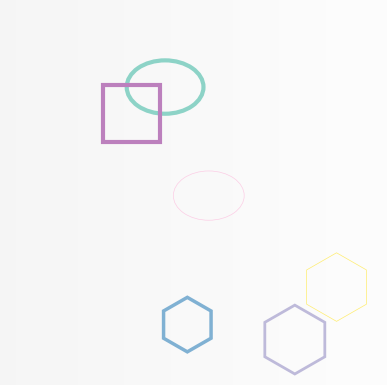[{"shape": "oval", "thickness": 3, "radius": 0.5, "center": [0.426, 0.774]}, {"shape": "hexagon", "thickness": 2, "radius": 0.45, "center": [0.761, 0.118]}, {"shape": "hexagon", "thickness": 2.5, "radius": 0.35, "center": [0.483, 0.157]}, {"shape": "oval", "thickness": 0.5, "radius": 0.46, "center": [0.539, 0.492]}, {"shape": "square", "thickness": 3, "radius": 0.37, "center": [0.339, 0.706]}, {"shape": "hexagon", "thickness": 0.5, "radius": 0.45, "center": [0.868, 0.254]}]